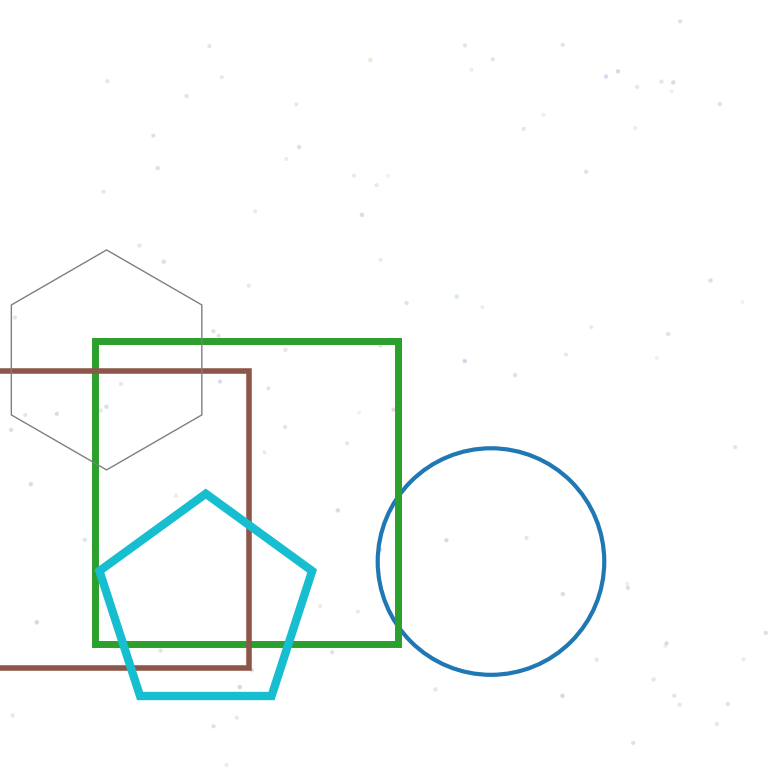[{"shape": "circle", "thickness": 1.5, "radius": 0.74, "center": [0.638, 0.271]}, {"shape": "square", "thickness": 2.5, "radius": 0.98, "center": [0.32, 0.361]}, {"shape": "square", "thickness": 2, "radius": 0.96, "center": [0.131, 0.325]}, {"shape": "hexagon", "thickness": 0.5, "radius": 0.71, "center": [0.138, 0.533]}, {"shape": "pentagon", "thickness": 3, "radius": 0.73, "center": [0.267, 0.214]}]